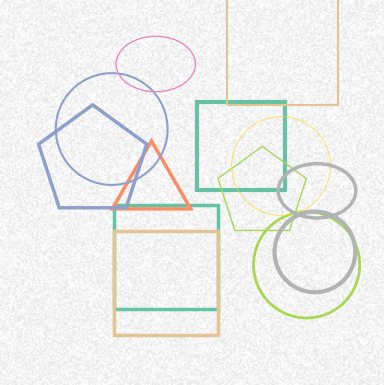[{"shape": "square", "thickness": 2.5, "radius": 0.68, "center": [0.432, 0.332]}, {"shape": "square", "thickness": 3, "radius": 0.57, "center": [0.627, 0.621]}, {"shape": "triangle", "thickness": 2.5, "radius": 0.59, "center": [0.394, 0.516]}, {"shape": "pentagon", "thickness": 2.5, "radius": 0.74, "center": [0.241, 0.58]}, {"shape": "circle", "thickness": 1.5, "radius": 0.73, "center": [0.29, 0.665]}, {"shape": "oval", "thickness": 1, "radius": 0.51, "center": [0.405, 0.834]}, {"shape": "pentagon", "thickness": 1, "radius": 0.6, "center": [0.681, 0.499]}, {"shape": "circle", "thickness": 2, "radius": 0.69, "center": [0.796, 0.312]}, {"shape": "circle", "thickness": 0.5, "radius": 0.64, "center": [0.73, 0.569]}, {"shape": "square", "thickness": 1.5, "radius": 0.72, "center": [0.733, 0.872]}, {"shape": "square", "thickness": 2.5, "radius": 0.67, "center": [0.431, 0.266]}, {"shape": "oval", "thickness": 2.5, "radius": 0.5, "center": [0.823, 0.504]}, {"shape": "circle", "thickness": 3, "radius": 0.52, "center": [0.818, 0.346]}]